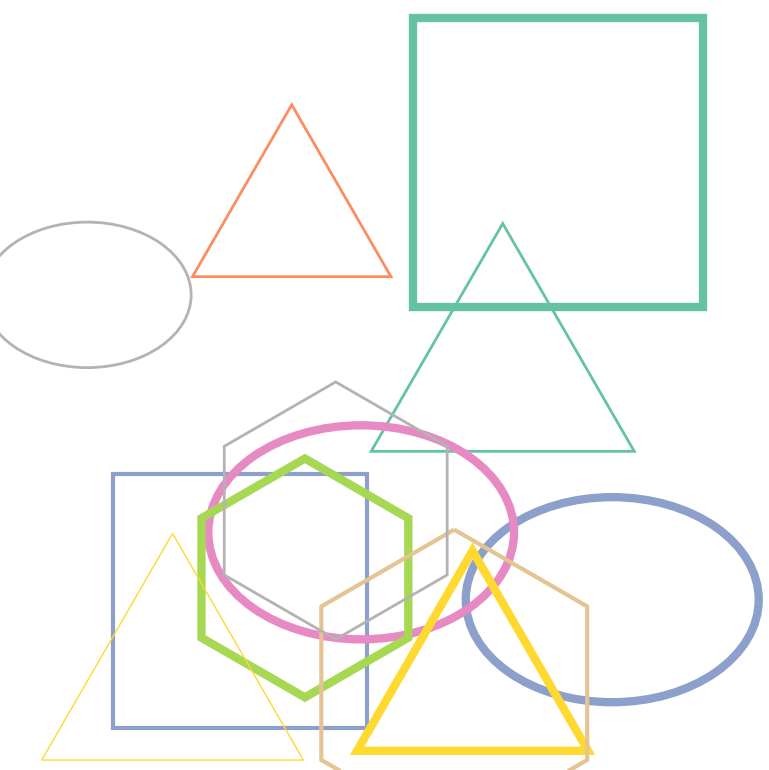[{"shape": "square", "thickness": 3, "radius": 0.94, "center": [0.725, 0.789]}, {"shape": "triangle", "thickness": 1, "radius": 0.99, "center": [0.653, 0.512]}, {"shape": "triangle", "thickness": 1, "radius": 0.74, "center": [0.379, 0.715]}, {"shape": "oval", "thickness": 3, "radius": 0.95, "center": [0.795, 0.221]}, {"shape": "square", "thickness": 1.5, "radius": 0.83, "center": [0.311, 0.22]}, {"shape": "oval", "thickness": 3, "radius": 0.99, "center": [0.469, 0.309]}, {"shape": "hexagon", "thickness": 3, "radius": 0.78, "center": [0.396, 0.249]}, {"shape": "triangle", "thickness": 0.5, "radius": 0.98, "center": [0.224, 0.111]}, {"shape": "triangle", "thickness": 3, "radius": 0.87, "center": [0.614, 0.112]}, {"shape": "hexagon", "thickness": 1.5, "radius": 1.0, "center": [0.59, 0.113]}, {"shape": "hexagon", "thickness": 1, "radius": 0.84, "center": [0.436, 0.337]}, {"shape": "oval", "thickness": 1, "radius": 0.67, "center": [0.113, 0.617]}]